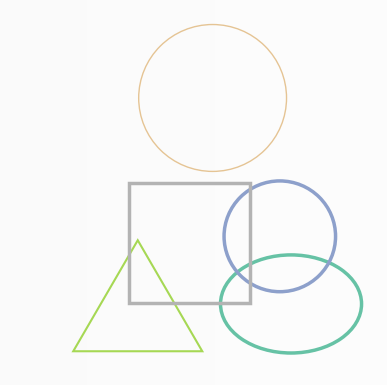[{"shape": "oval", "thickness": 2.5, "radius": 0.91, "center": [0.751, 0.21]}, {"shape": "circle", "thickness": 2.5, "radius": 0.72, "center": [0.722, 0.386]}, {"shape": "triangle", "thickness": 1.5, "radius": 0.96, "center": [0.355, 0.184]}, {"shape": "circle", "thickness": 1, "radius": 0.95, "center": [0.549, 0.746]}, {"shape": "square", "thickness": 2.5, "radius": 0.78, "center": [0.489, 0.369]}]